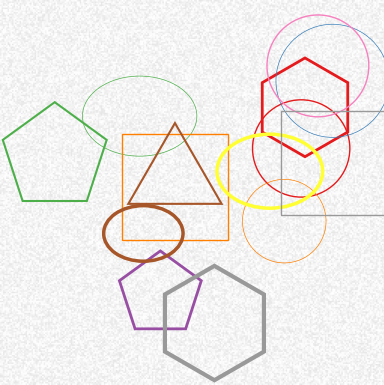[{"shape": "circle", "thickness": 1, "radius": 0.63, "center": [0.782, 0.614]}, {"shape": "hexagon", "thickness": 2, "radius": 0.64, "center": [0.792, 0.721]}, {"shape": "circle", "thickness": 0.5, "radius": 0.73, "center": [0.864, 0.79]}, {"shape": "oval", "thickness": 0.5, "radius": 0.74, "center": [0.363, 0.698]}, {"shape": "pentagon", "thickness": 1.5, "radius": 0.71, "center": [0.142, 0.593]}, {"shape": "pentagon", "thickness": 2, "radius": 0.56, "center": [0.417, 0.236]}, {"shape": "square", "thickness": 1, "radius": 0.69, "center": [0.454, 0.515]}, {"shape": "circle", "thickness": 0.5, "radius": 0.54, "center": [0.738, 0.426]}, {"shape": "oval", "thickness": 2.5, "radius": 0.69, "center": [0.701, 0.555]}, {"shape": "oval", "thickness": 2.5, "radius": 0.52, "center": [0.372, 0.394]}, {"shape": "triangle", "thickness": 1.5, "radius": 0.7, "center": [0.454, 0.54]}, {"shape": "circle", "thickness": 1, "radius": 0.66, "center": [0.826, 0.829]}, {"shape": "square", "thickness": 1, "radius": 0.68, "center": [0.865, 0.576]}, {"shape": "hexagon", "thickness": 3, "radius": 0.74, "center": [0.557, 0.161]}]